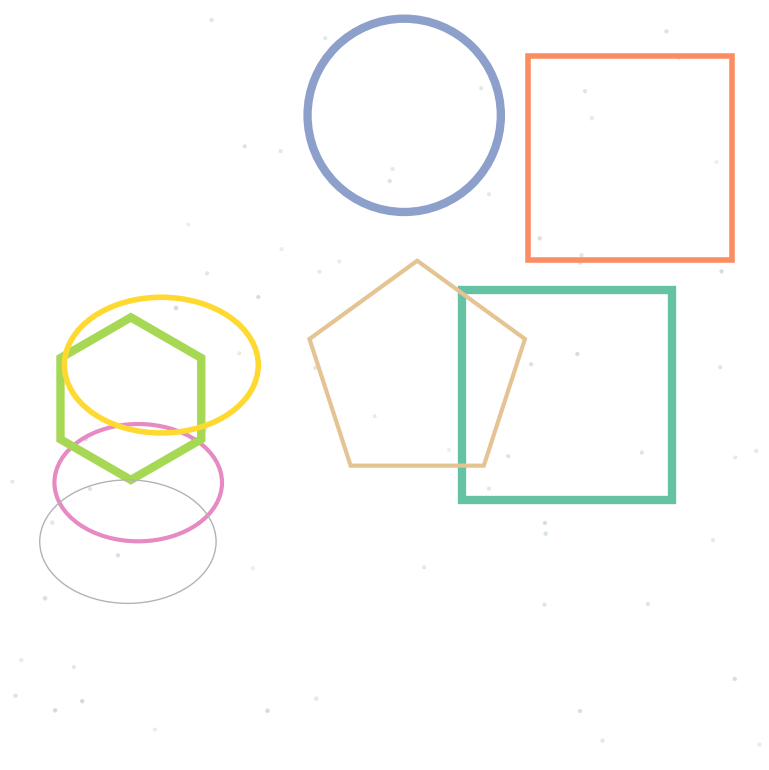[{"shape": "square", "thickness": 3, "radius": 0.68, "center": [0.736, 0.487]}, {"shape": "square", "thickness": 2, "radius": 0.66, "center": [0.818, 0.794]}, {"shape": "circle", "thickness": 3, "radius": 0.63, "center": [0.525, 0.85]}, {"shape": "oval", "thickness": 1.5, "radius": 0.54, "center": [0.18, 0.373]}, {"shape": "hexagon", "thickness": 3, "radius": 0.53, "center": [0.17, 0.482]}, {"shape": "oval", "thickness": 2, "radius": 0.63, "center": [0.21, 0.526]}, {"shape": "pentagon", "thickness": 1.5, "radius": 0.74, "center": [0.542, 0.514]}, {"shape": "oval", "thickness": 0.5, "radius": 0.57, "center": [0.166, 0.297]}]